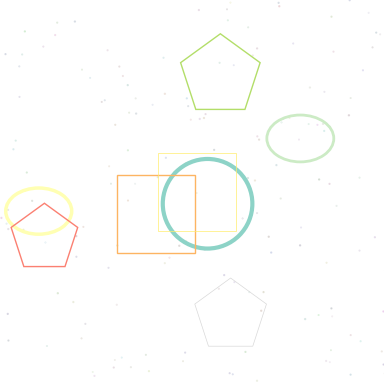[{"shape": "circle", "thickness": 3, "radius": 0.58, "center": [0.539, 0.471]}, {"shape": "oval", "thickness": 2.5, "radius": 0.43, "center": [0.101, 0.452]}, {"shape": "pentagon", "thickness": 1, "radius": 0.45, "center": [0.115, 0.381]}, {"shape": "square", "thickness": 1, "radius": 0.51, "center": [0.406, 0.443]}, {"shape": "pentagon", "thickness": 1, "radius": 0.54, "center": [0.572, 0.804]}, {"shape": "pentagon", "thickness": 0.5, "radius": 0.49, "center": [0.599, 0.18]}, {"shape": "oval", "thickness": 2, "radius": 0.43, "center": [0.78, 0.64]}, {"shape": "square", "thickness": 0.5, "radius": 0.51, "center": [0.511, 0.5]}]